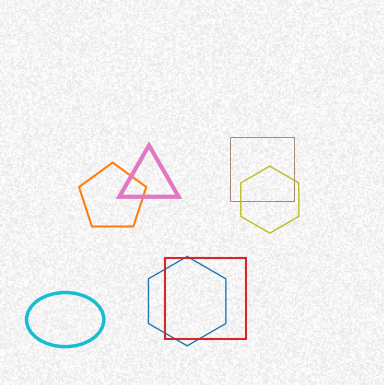[{"shape": "hexagon", "thickness": 1, "radius": 0.58, "center": [0.486, 0.218]}, {"shape": "pentagon", "thickness": 1.5, "radius": 0.46, "center": [0.293, 0.486]}, {"shape": "square", "thickness": 1.5, "radius": 0.53, "center": [0.534, 0.225]}, {"shape": "square", "thickness": 0.5, "radius": 0.42, "center": [0.68, 0.56]}, {"shape": "triangle", "thickness": 3, "radius": 0.44, "center": [0.387, 0.533]}, {"shape": "hexagon", "thickness": 1, "radius": 0.43, "center": [0.701, 0.481]}, {"shape": "oval", "thickness": 2.5, "radius": 0.5, "center": [0.169, 0.17]}]